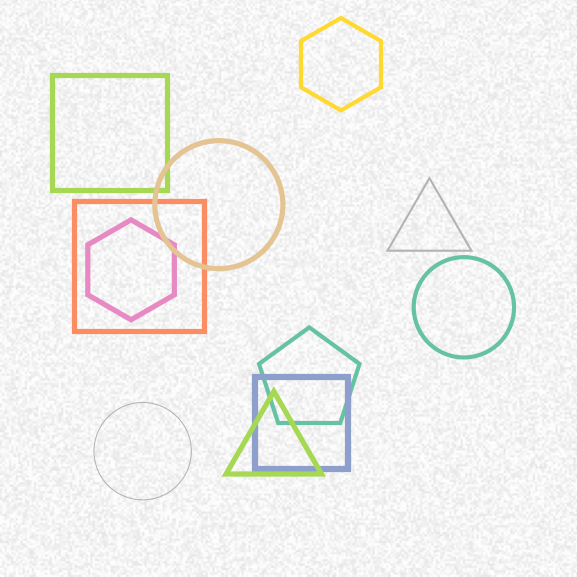[{"shape": "pentagon", "thickness": 2, "radius": 0.46, "center": [0.536, 0.341]}, {"shape": "circle", "thickness": 2, "radius": 0.43, "center": [0.803, 0.467]}, {"shape": "square", "thickness": 2.5, "radius": 0.56, "center": [0.241, 0.538]}, {"shape": "square", "thickness": 3, "radius": 0.4, "center": [0.522, 0.266]}, {"shape": "hexagon", "thickness": 2.5, "radius": 0.43, "center": [0.227, 0.532]}, {"shape": "triangle", "thickness": 2.5, "radius": 0.48, "center": [0.474, 0.226]}, {"shape": "square", "thickness": 2.5, "radius": 0.5, "center": [0.189, 0.77]}, {"shape": "hexagon", "thickness": 2, "radius": 0.4, "center": [0.59, 0.888]}, {"shape": "circle", "thickness": 2.5, "radius": 0.55, "center": [0.379, 0.645]}, {"shape": "triangle", "thickness": 1, "radius": 0.42, "center": [0.744, 0.607]}, {"shape": "circle", "thickness": 0.5, "radius": 0.42, "center": [0.247, 0.218]}]